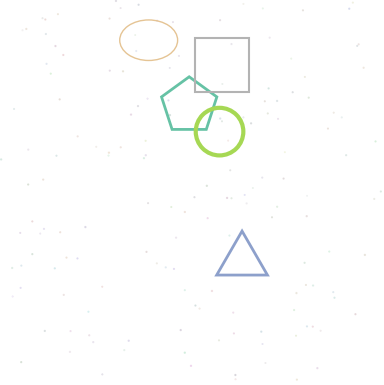[{"shape": "pentagon", "thickness": 2, "radius": 0.38, "center": [0.491, 0.725]}, {"shape": "triangle", "thickness": 2, "radius": 0.38, "center": [0.629, 0.324]}, {"shape": "circle", "thickness": 3, "radius": 0.31, "center": [0.57, 0.658]}, {"shape": "oval", "thickness": 1, "radius": 0.38, "center": [0.386, 0.896]}, {"shape": "square", "thickness": 1.5, "radius": 0.35, "center": [0.576, 0.831]}]